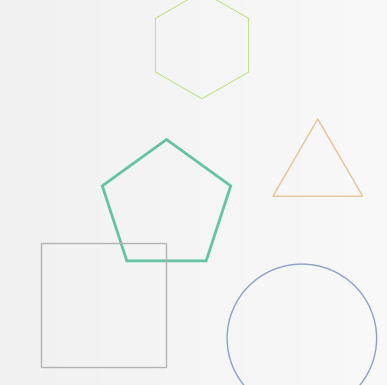[{"shape": "pentagon", "thickness": 2, "radius": 0.87, "center": [0.43, 0.463]}, {"shape": "circle", "thickness": 1, "radius": 0.96, "center": [0.779, 0.121]}, {"shape": "hexagon", "thickness": 0.5, "radius": 0.7, "center": [0.521, 0.883]}, {"shape": "triangle", "thickness": 1, "radius": 0.67, "center": [0.82, 0.557]}, {"shape": "square", "thickness": 1, "radius": 0.81, "center": [0.266, 0.209]}]